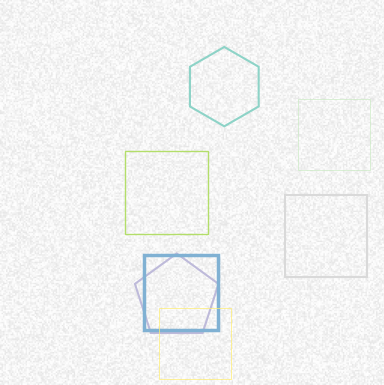[{"shape": "hexagon", "thickness": 1.5, "radius": 0.52, "center": [0.583, 0.775]}, {"shape": "pentagon", "thickness": 1.5, "radius": 0.57, "center": [0.459, 0.227]}, {"shape": "square", "thickness": 2.5, "radius": 0.48, "center": [0.471, 0.241]}, {"shape": "square", "thickness": 1, "radius": 0.54, "center": [0.433, 0.499]}, {"shape": "square", "thickness": 1.5, "radius": 0.53, "center": [0.846, 0.386]}, {"shape": "square", "thickness": 0.5, "radius": 0.47, "center": [0.868, 0.651]}, {"shape": "square", "thickness": 0.5, "radius": 0.46, "center": [0.506, 0.108]}]